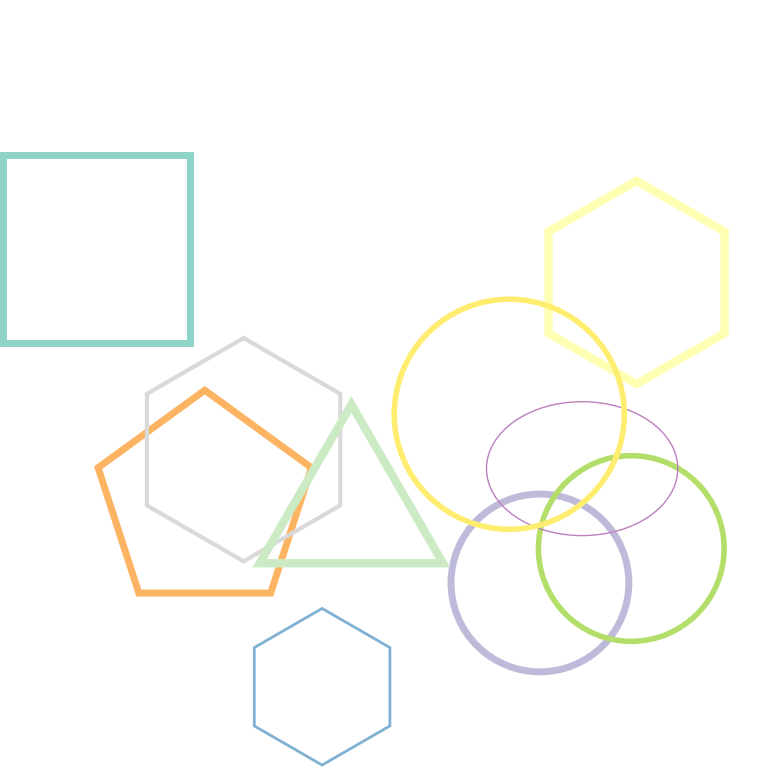[{"shape": "square", "thickness": 2.5, "radius": 0.61, "center": [0.125, 0.676]}, {"shape": "hexagon", "thickness": 3, "radius": 0.66, "center": [0.827, 0.633]}, {"shape": "circle", "thickness": 2.5, "radius": 0.58, "center": [0.701, 0.243]}, {"shape": "hexagon", "thickness": 1, "radius": 0.51, "center": [0.418, 0.108]}, {"shape": "pentagon", "thickness": 2.5, "radius": 0.73, "center": [0.266, 0.348]}, {"shape": "circle", "thickness": 2, "radius": 0.6, "center": [0.82, 0.288]}, {"shape": "hexagon", "thickness": 1.5, "radius": 0.72, "center": [0.316, 0.416]}, {"shape": "oval", "thickness": 0.5, "radius": 0.62, "center": [0.756, 0.391]}, {"shape": "triangle", "thickness": 3, "radius": 0.69, "center": [0.456, 0.337]}, {"shape": "circle", "thickness": 2, "radius": 0.75, "center": [0.661, 0.462]}]